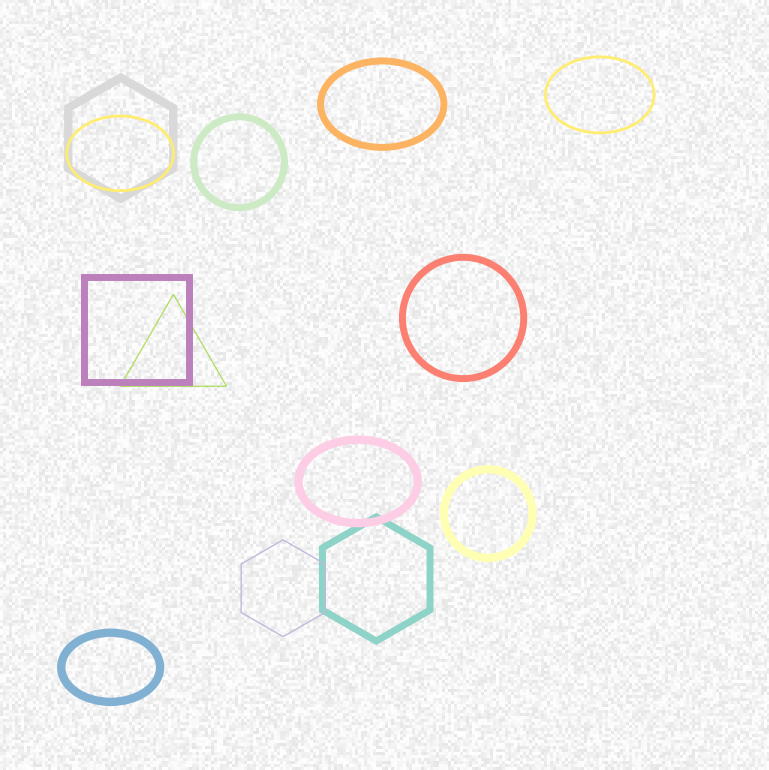[{"shape": "hexagon", "thickness": 2.5, "radius": 0.4, "center": [0.489, 0.248]}, {"shape": "circle", "thickness": 3, "radius": 0.29, "center": [0.634, 0.333]}, {"shape": "hexagon", "thickness": 0.5, "radius": 0.31, "center": [0.368, 0.236]}, {"shape": "circle", "thickness": 2.5, "radius": 0.39, "center": [0.601, 0.587]}, {"shape": "oval", "thickness": 3, "radius": 0.32, "center": [0.144, 0.133]}, {"shape": "oval", "thickness": 2.5, "radius": 0.4, "center": [0.496, 0.865]}, {"shape": "triangle", "thickness": 0.5, "radius": 0.4, "center": [0.225, 0.538]}, {"shape": "oval", "thickness": 3, "radius": 0.39, "center": [0.465, 0.375]}, {"shape": "hexagon", "thickness": 3, "radius": 0.39, "center": [0.157, 0.82]}, {"shape": "square", "thickness": 2.5, "radius": 0.34, "center": [0.177, 0.572]}, {"shape": "circle", "thickness": 2.5, "radius": 0.29, "center": [0.311, 0.789]}, {"shape": "oval", "thickness": 1, "radius": 0.35, "center": [0.779, 0.877]}, {"shape": "oval", "thickness": 1, "radius": 0.35, "center": [0.156, 0.801]}]